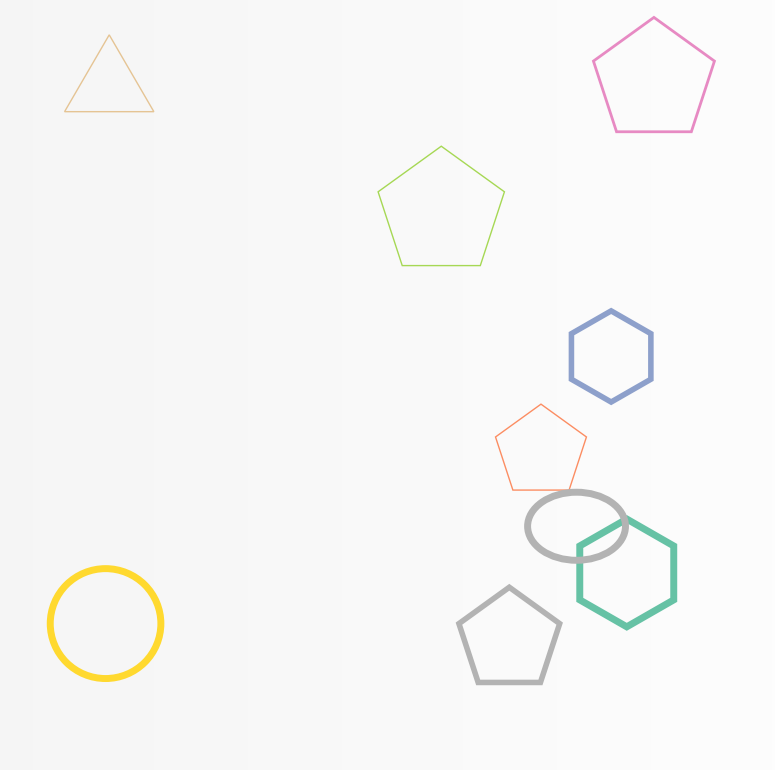[{"shape": "hexagon", "thickness": 2.5, "radius": 0.35, "center": [0.809, 0.256]}, {"shape": "pentagon", "thickness": 0.5, "radius": 0.31, "center": [0.698, 0.413]}, {"shape": "hexagon", "thickness": 2, "radius": 0.3, "center": [0.789, 0.537]}, {"shape": "pentagon", "thickness": 1, "radius": 0.41, "center": [0.844, 0.895]}, {"shape": "pentagon", "thickness": 0.5, "radius": 0.43, "center": [0.569, 0.724]}, {"shape": "circle", "thickness": 2.5, "radius": 0.36, "center": [0.136, 0.19]}, {"shape": "triangle", "thickness": 0.5, "radius": 0.33, "center": [0.141, 0.888]}, {"shape": "oval", "thickness": 2.5, "radius": 0.32, "center": [0.744, 0.317]}, {"shape": "pentagon", "thickness": 2, "radius": 0.34, "center": [0.657, 0.169]}]